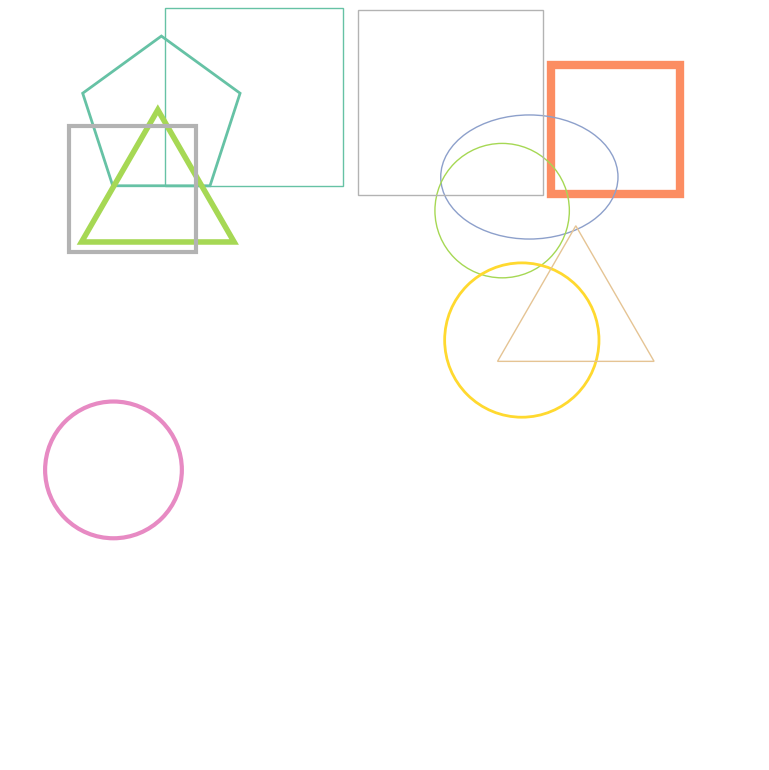[{"shape": "pentagon", "thickness": 1, "radius": 0.54, "center": [0.21, 0.846]}, {"shape": "square", "thickness": 0.5, "radius": 0.58, "center": [0.33, 0.874]}, {"shape": "square", "thickness": 3, "radius": 0.42, "center": [0.799, 0.832]}, {"shape": "oval", "thickness": 0.5, "radius": 0.58, "center": [0.687, 0.77]}, {"shape": "circle", "thickness": 1.5, "radius": 0.44, "center": [0.147, 0.39]}, {"shape": "triangle", "thickness": 2, "radius": 0.57, "center": [0.205, 0.743]}, {"shape": "circle", "thickness": 0.5, "radius": 0.44, "center": [0.652, 0.726]}, {"shape": "circle", "thickness": 1, "radius": 0.5, "center": [0.678, 0.558]}, {"shape": "triangle", "thickness": 0.5, "radius": 0.59, "center": [0.748, 0.589]}, {"shape": "square", "thickness": 0.5, "radius": 0.6, "center": [0.585, 0.867]}, {"shape": "square", "thickness": 1.5, "radius": 0.41, "center": [0.172, 0.754]}]